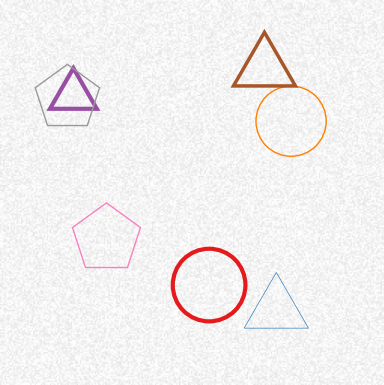[{"shape": "circle", "thickness": 3, "radius": 0.47, "center": [0.543, 0.26]}, {"shape": "triangle", "thickness": 0.5, "radius": 0.48, "center": [0.718, 0.196]}, {"shape": "triangle", "thickness": 3, "radius": 0.35, "center": [0.191, 0.753]}, {"shape": "circle", "thickness": 1, "radius": 0.46, "center": [0.756, 0.685]}, {"shape": "triangle", "thickness": 2.5, "radius": 0.46, "center": [0.687, 0.823]}, {"shape": "pentagon", "thickness": 1, "radius": 0.46, "center": [0.277, 0.38]}, {"shape": "pentagon", "thickness": 1, "radius": 0.44, "center": [0.175, 0.745]}]